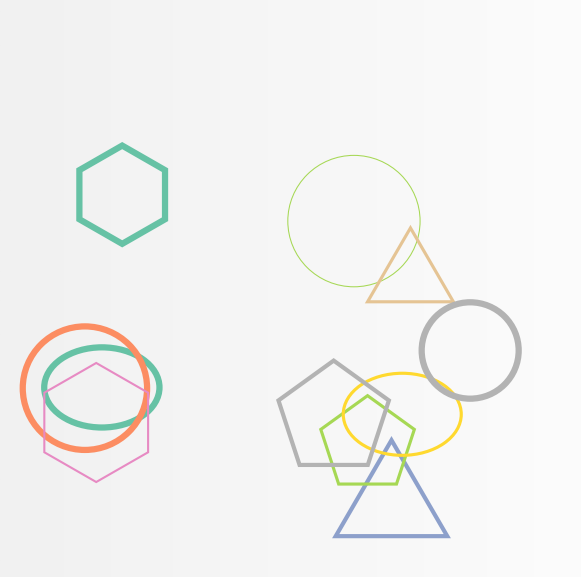[{"shape": "hexagon", "thickness": 3, "radius": 0.43, "center": [0.21, 0.662]}, {"shape": "oval", "thickness": 3, "radius": 0.5, "center": [0.175, 0.328]}, {"shape": "circle", "thickness": 3, "radius": 0.53, "center": [0.146, 0.327]}, {"shape": "triangle", "thickness": 2, "radius": 0.55, "center": [0.674, 0.126]}, {"shape": "hexagon", "thickness": 1, "radius": 0.52, "center": [0.166, 0.268]}, {"shape": "pentagon", "thickness": 1.5, "radius": 0.42, "center": [0.632, 0.229]}, {"shape": "circle", "thickness": 0.5, "radius": 0.57, "center": [0.609, 0.616]}, {"shape": "oval", "thickness": 1.5, "radius": 0.51, "center": [0.692, 0.282]}, {"shape": "triangle", "thickness": 1.5, "radius": 0.43, "center": [0.706, 0.519]}, {"shape": "pentagon", "thickness": 2, "radius": 0.5, "center": [0.574, 0.275]}, {"shape": "circle", "thickness": 3, "radius": 0.42, "center": [0.809, 0.392]}]